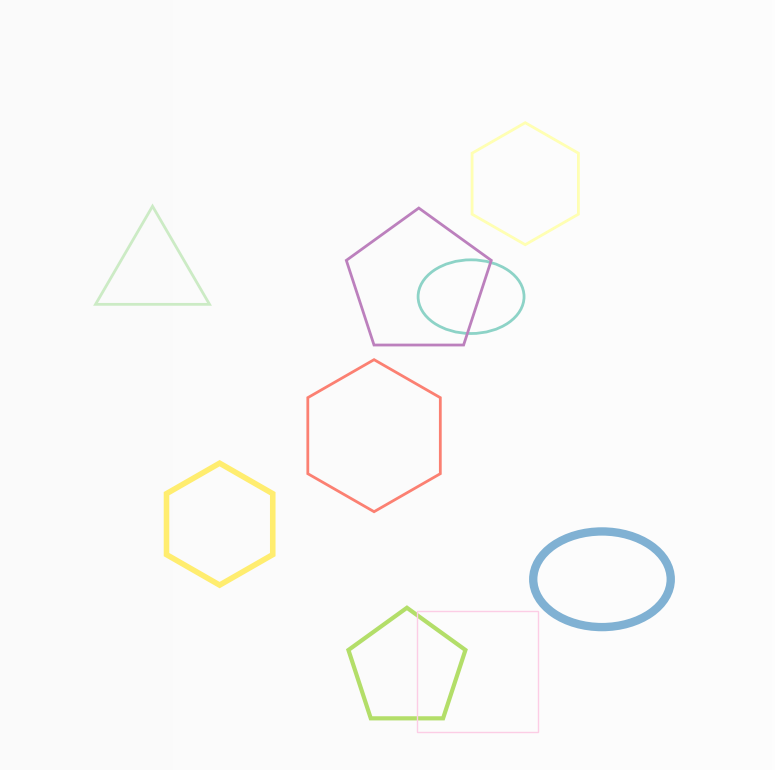[{"shape": "oval", "thickness": 1, "radius": 0.34, "center": [0.608, 0.615]}, {"shape": "hexagon", "thickness": 1, "radius": 0.4, "center": [0.678, 0.761]}, {"shape": "hexagon", "thickness": 1, "radius": 0.49, "center": [0.483, 0.434]}, {"shape": "oval", "thickness": 3, "radius": 0.44, "center": [0.777, 0.248]}, {"shape": "pentagon", "thickness": 1.5, "radius": 0.4, "center": [0.525, 0.131]}, {"shape": "square", "thickness": 0.5, "radius": 0.39, "center": [0.616, 0.128]}, {"shape": "pentagon", "thickness": 1, "radius": 0.49, "center": [0.54, 0.631]}, {"shape": "triangle", "thickness": 1, "radius": 0.42, "center": [0.197, 0.647]}, {"shape": "hexagon", "thickness": 2, "radius": 0.4, "center": [0.283, 0.319]}]